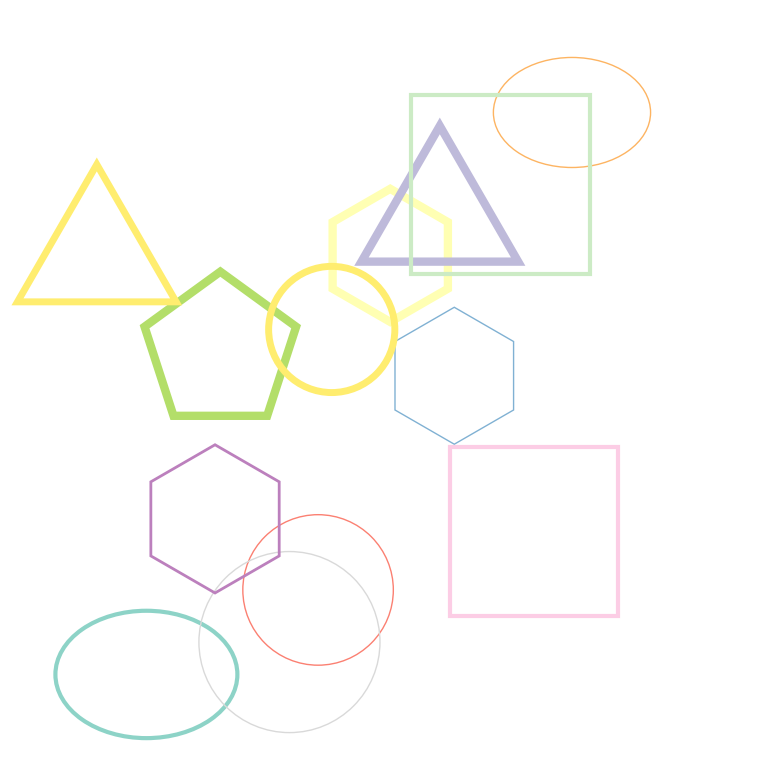[{"shape": "oval", "thickness": 1.5, "radius": 0.59, "center": [0.19, 0.124]}, {"shape": "hexagon", "thickness": 3, "radius": 0.43, "center": [0.507, 0.668]}, {"shape": "triangle", "thickness": 3, "radius": 0.59, "center": [0.571, 0.719]}, {"shape": "circle", "thickness": 0.5, "radius": 0.49, "center": [0.413, 0.234]}, {"shape": "hexagon", "thickness": 0.5, "radius": 0.44, "center": [0.59, 0.512]}, {"shape": "oval", "thickness": 0.5, "radius": 0.51, "center": [0.743, 0.854]}, {"shape": "pentagon", "thickness": 3, "radius": 0.52, "center": [0.286, 0.544]}, {"shape": "square", "thickness": 1.5, "radius": 0.55, "center": [0.693, 0.309]}, {"shape": "circle", "thickness": 0.5, "radius": 0.59, "center": [0.376, 0.166]}, {"shape": "hexagon", "thickness": 1, "radius": 0.48, "center": [0.279, 0.326]}, {"shape": "square", "thickness": 1.5, "radius": 0.58, "center": [0.65, 0.761]}, {"shape": "circle", "thickness": 2.5, "radius": 0.41, "center": [0.431, 0.572]}, {"shape": "triangle", "thickness": 2.5, "radius": 0.59, "center": [0.126, 0.667]}]